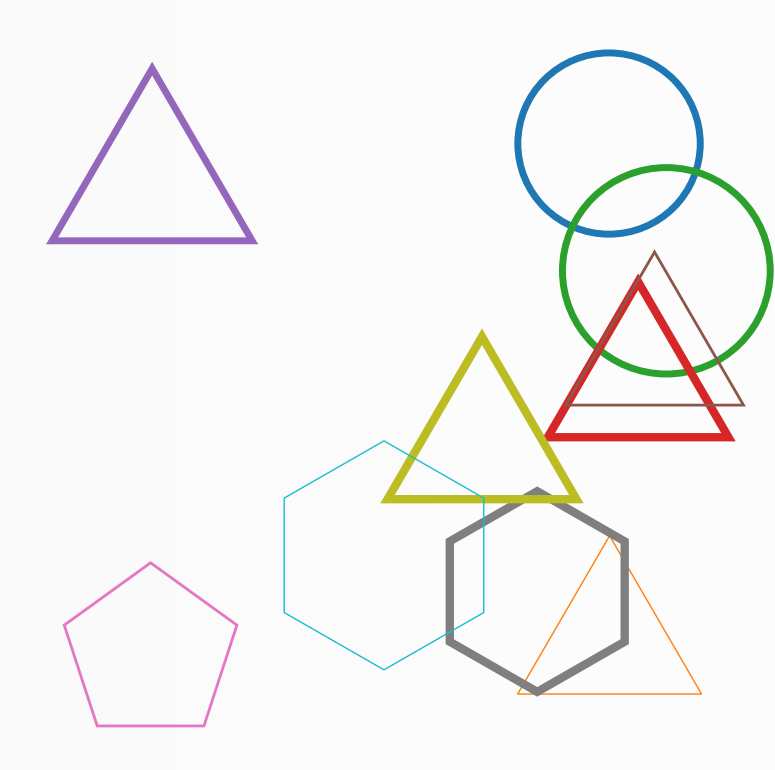[{"shape": "circle", "thickness": 2.5, "radius": 0.59, "center": [0.786, 0.814]}, {"shape": "triangle", "thickness": 0.5, "radius": 0.69, "center": [0.787, 0.167]}, {"shape": "circle", "thickness": 2.5, "radius": 0.67, "center": [0.86, 0.648]}, {"shape": "triangle", "thickness": 3, "radius": 0.67, "center": [0.823, 0.499]}, {"shape": "triangle", "thickness": 2.5, "radius": 0.75, "center": [0.196, 0.762]}, {"shape": "triangle", "thickness": 1, "radius": 0.66, "center": [0.845, 0.54]}, {"shape": "pentagon", "thickness": 1, "radius": 0.59, "center": [0.194, 0.152]}, {"shape": "hexagon", "thickness": 3, "radius": 0.65, "center": [0.693, 0.232]}, {"shape": "triangle", "thickness": 3, "radius": 0.7, "center": [0.622, 0.422]}, {"shape": "hexagon", "thickness": 0.5, "radius": 0.74, "center": [0.495, 0.279]}]